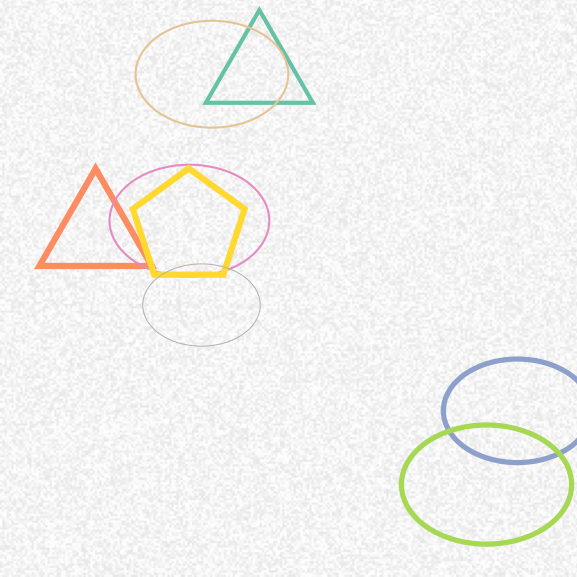[{"shape": "triangle", "thickness": 2, "radius": 0.54, "center": [0.449, 0.875]}, {"shape": "triangle", "thickness": 3, "radius": 0.56, "center": [0.166, 0.595]}, {"shape": "oval", "thickness": 2.5, "radius": 0.64, "center": [0.896, 0.288]}, {"shape": "oval", "thickness": 1, "radius": 0.69, "center": [0.328, 0.617]}, {"shape": "oval", "thickness": 2.5, "radius": 0.74, "center": [0.842, 0.16]}, {"shape": "pentagon", "thickness": 3, "radius": 0.51, "center": [0.327, 0.606]}, {"shape": "oval", "thickness": 1, "radius": 0.66, "center": [0.367, 0.871]}, {"shape": "oval", "thickness": 0.5, "radius": 0.51, "center": [0.349, 0.471]}]